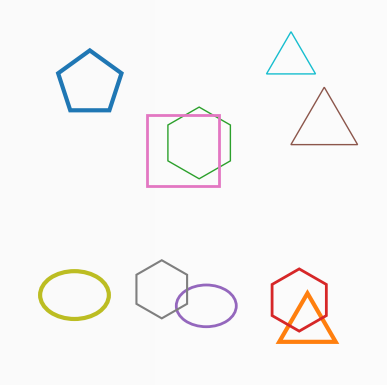[{"shape": "pentagon", "thickness": 3, "radius": 0.43, "center": [0.232, 0.783]}, {"shape": "triangle", "thickness": 3, "radius": 0.42, "center": [0.793, 0.154]}, {"shape": "hexagon", "thickness": 1, "radius": 0.47, "center": [0.514, 0.629]}, {"shape": "hexagon", "thickness": 2, "radius": 0.4, "center": [0.772, 0.221]}, {"shape": "oval", "thickness": 2, "radius": 0.39, "center": [0.532, 0.206]}, {"shape": "triangle", "thickness": 1, "radius": 0.5, "center": [0.837, 0.674]}, {"shape": "square", "thickness": 2, "radius": 0.46, "center": [0.472, 0.609]}, {"shape": "hexagon", "thickness": 1.5, "radius": 0.38, "center": [0.417, 0.249]}, {"shape": "oval", "thickness": 3, "radius": 0.44, "center": [0.192, 0.234]}, {"shape": "triangle", "thickness": 1, "radius": 0.37, "center": [0.751, 0.845]}]